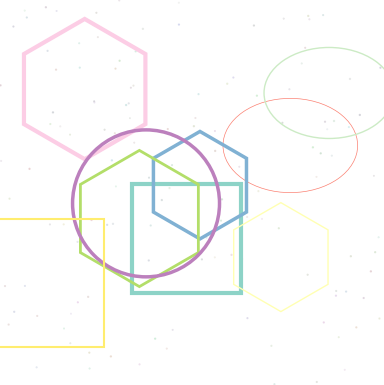[{"shape": "square", "thickness": 3, "radius": 0.71, "center": [0.485, 0.379]}, {"shape": "hexagon", "thickness": 1, "radius": 0.71, "center": [0.73, 0.332]}, {"shape": "oval", "thickness": 0.5, "radius": 0.87, "center": [0.754, 0.622]}, {"shape": "hexagon", "thickness": 2.5, "radius": 0.7, "center": [0.519, 0.519]}, {"shape": "hexagon", "thickness": 2, "radius": 0.88, "center": [0.362, 0.432]}, {"shape": "hexagon", "thickness": 3, "radius": 0.91, "center": [0.22, 0.769]}, {"shape": "circle", "thickness": 2.5, "radius": 0.95, "center": [0.379, 0.472]}, {"shape": "oval", "thickness": 1, "radius": 0.84, "center": [0.855, 0.759]}, {"shape": "square", "thickness": 1.5, "radius": 0.83, "center": [0.104, 0.266]}]